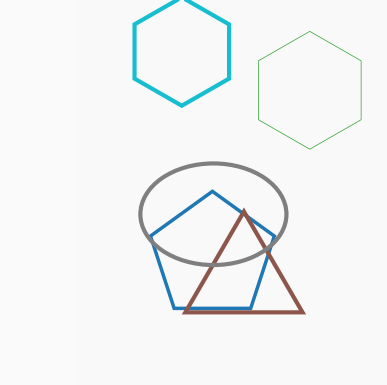[{"shape": "pentagon", "thickness": 2.5, "radius": 0.84, "center": [0.548, 0.335]}, {"shape": "hexagon", "thickness": 0.5, "radius": 0.77, "center": [0.799, 0.766]}, {"shape": "triangle", "thickness": 3, "radius": 0.87, "center": [0.63, 0.276]}, {"shape": "oval", "thickness": 3, "radius": 0.94, "center": [0.551, 0.444]}, {"shape": "hexagon", "thickness": 3, "radius": 0.7, "center": [0.469, 0.866]}]